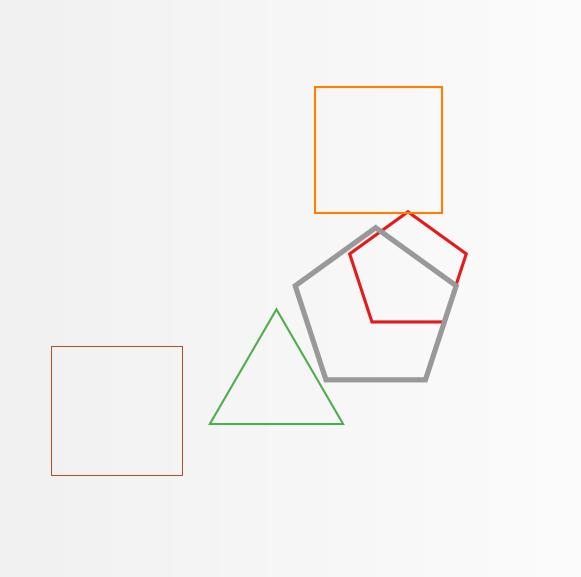[{"shape": "pentagon", "thickness": 1.5, "radius": 0.53, "center": [0.702, 0.527]}, {"shape": "triangle", "thickness": 1, "radius": 0.66, "center": [0.476, 0.331]}, {"shape": "square", "thickness": 1, "radius": 0.55, "center": [0.651, 0.739]}, {"shape": "square", "thickness": 0.5, "radius": 0.56, "center": [0.2, 0.288]}, {"shape": "pentagon", "thickness": 2.5, "radius": 0.73, "center": [0.646, 0.459]}]